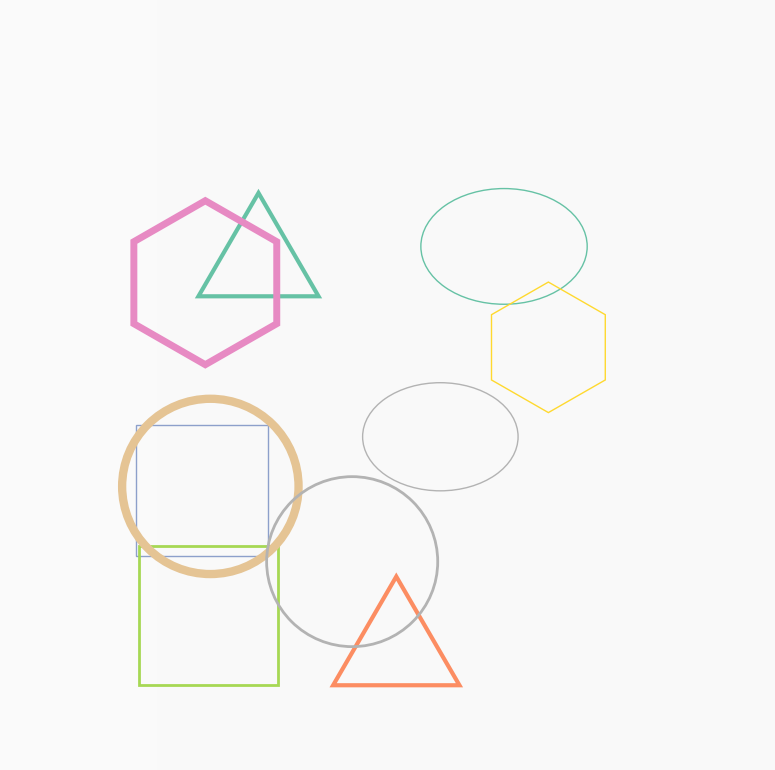[{"shape": "oval", "thickness": 0.5, "radius": 0.54, "center": [0.65, 0.68]}, {"shape": "triangle", "thickness": 1.5, "radius": 0.45, "center": [0.334, 0.66]}, {"shape": "triangle", "thickness": 1.5, "radius": 0.47, "center": [0.511, 0.157]}, {"shape": "square", "thickness": 0.5, "radius": 0.43, "center": [0.26, 0.363]}, {"shape": "hexagon", "thickness": 2.5, "radius": 0.53, "center": [0.265, 0.633]}, {"shape": "square", "thickness": 1, "radius": 0.45, "center": [0.269, 0.201]}, {"shape": "hexagon", "thickness": 0.5, "radius": 0.42, "center": [0.708, 0.549]}, {"shape": "circle", "thickness": 3, "radius": 0.57, "center": [0.271, 0.368]}, {"shape": "oval", "thickness": 0.5, "radius": 0.5, "center": [0.568, 0.433]}, {"shape": "circle", "thickness": 1, "radius": 0.55, "center": [0.454, 0.271]}]